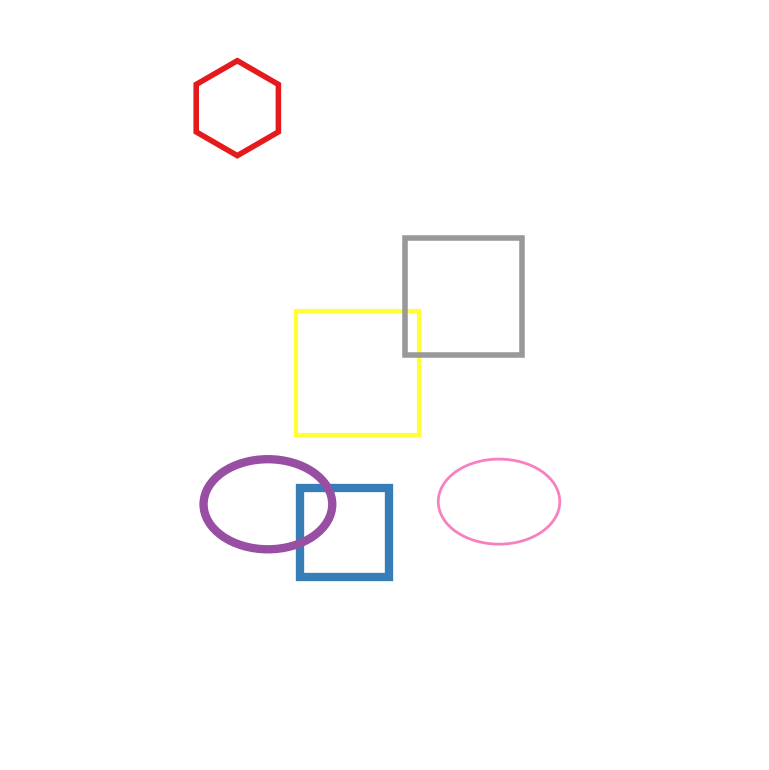[{"shape": "hexagon", "thickness": 2, "radius": 0.31, "center": [0.308, 0.86]}, {"shape": "square", "thickness": 3, "radius": 0.29, "center": [0.448, 0.308]}, {"shape": "oval", "thickness": 3, "radius": 0.42, "center": [0.348, 0.345]}, {"shape": "square", "thickness": 1.5, "radius": 0.4, "center": [0.464, 0.515]}, {"shape": "oval", "thickness": 1, "radius": 0.39, "center": [0.648, 0.349]}, {"shape": "square", "thickness": 2, "radius": 0.38, "center": [0.602, 0.615]}]